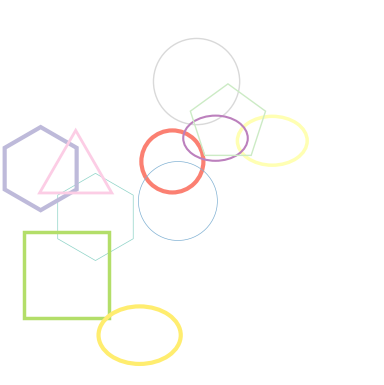[{"shape": "hexagon", "thickness": 0.5, "radius": 0.57, "center": [0.248, 0.437]}, {"shape": "oval", "thickness": 2.5, "radius": 0.45, "center": [0.707, 0.634]}, {"shape": "hexagon", "thickness": 3, "radius": 0.54, "center": [0.106, 0.562]}, {"shape": "circle", "thickness": 3, "radius": 0.4, "center": [0.448, 0.581]}, {"shape": "circle", "thickness": 0.5, "radius": 0.51, "center": [0.462, 0.478]}, {"shape": "square", "thickness": 2.5, "radius": 0.56, "center": [0.173, 0.286]}, {"shape": "triangle", "thickness": 2, "radius": 0.54, "center": [0.197, 0.553]}, {"shape": "circle", "thickness": 1, "radius": 0.56, "center": [0.511, 0.788]}, {"shape": "oval", "thickness": 1.5, "radius": 0.42, "center": [0.56, 0.641]}, {"shape": "pentagon", "thickness": 1, "radius": 0.51, "center": [0.592, 0.679]}, {"shape": "oval", "thickness": 3, "radius": 0.53, "center": [0.363, 0.129]}]